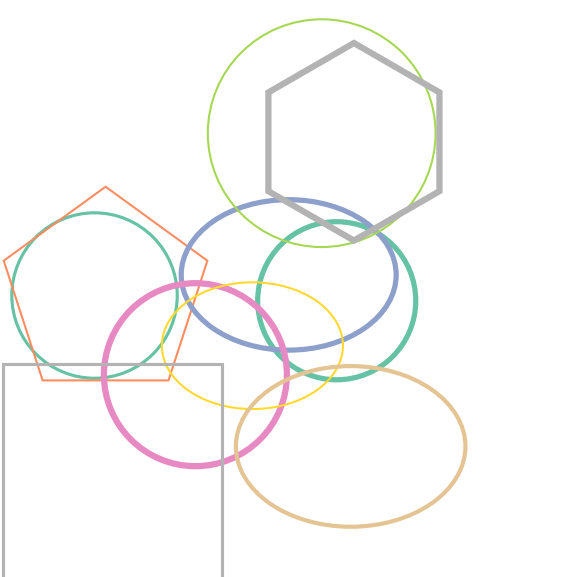[{"shape": "circle", "thickness": 2.5, "radius": 0.68, "center": [0.583, 0.478]}, {"shape": "circle", "thickness": 1.5, "radius": 0.72, "center": [0.164, 0.487]}, {"shape": "pentagon", "thickness": 1, "radius": 0.93, "center": [0.183, 0.49]}, {"shape": "oval", "thickness": 2.5, "radius": 0.93, "center": [0.5, 0.523]}, {"shape": "circle", "thickness": 3, "radius": 0.79, "center": [0.338, 0.35]}, {"shape": "circle", "thickness": 1, "radius": 0.99, "center": [0.557, 0.769]}, {"shape": "oval", "thickness": 1, "radius": 0.78, "center": [0.437, 0.401]}, {"shape": "oval", "thickness": 2, "radius": 0.99, "center": [0.607, 0.226]}, {"shape": "hexagon", "thickness": 3, "radius": 0.86, "center": [0.613, 0.754]}, {"shape": "square", "thickness": 1.5, "radius": 0.95, "center": [0.195, 0.18]}]